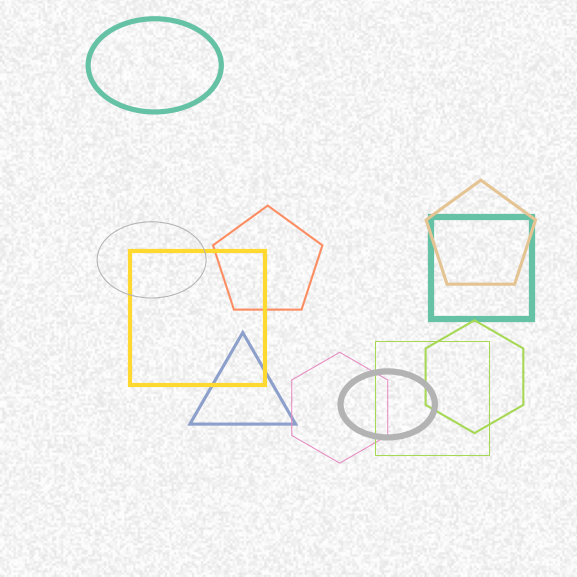[{"shape": "oval", "thickness": 2.5, "radius": 0.58, "center": [0.268, 0.886]}, {"shape": "square", "thickness": 3, "radius": 0.44, "center": [0.834, 0.535]}, {"shape": "pentagon", "thickness": 1, "radius": 0.5, "center": [0.464, 0.544]}, {"shape": "triangle", "thickness": 1.5, "radius": 0.53, "center": [0.42, 0.318]}, {"shape": "hexagon", "thickness": 0.5, "radius": 0.48, "center": [0.588, 0.293]}, {"shape": "square", "thickness": 0.5, "radius": 0.49, "center": [0.748, 0.311]}, {"shape": "hexagon", "thickness": 1, "radius": 0.49, "center": [0.822, 0.347]}, {"shape": "square", "thickness": 2, "radius": 0.58, "center": [0.342, 0.448]}, {"shape": "pentagon", "thickness": 1.5, "radius": 0.5, "center": [0.833, 0.588]}, {"shape": "oval", "thickness": 0.5, "radius": 0.47, "center": [0.263, 0.549]}, {"shape": "oval", "thickness": 3, "radius": 0.41, "center": [0.671, 0.299]}]